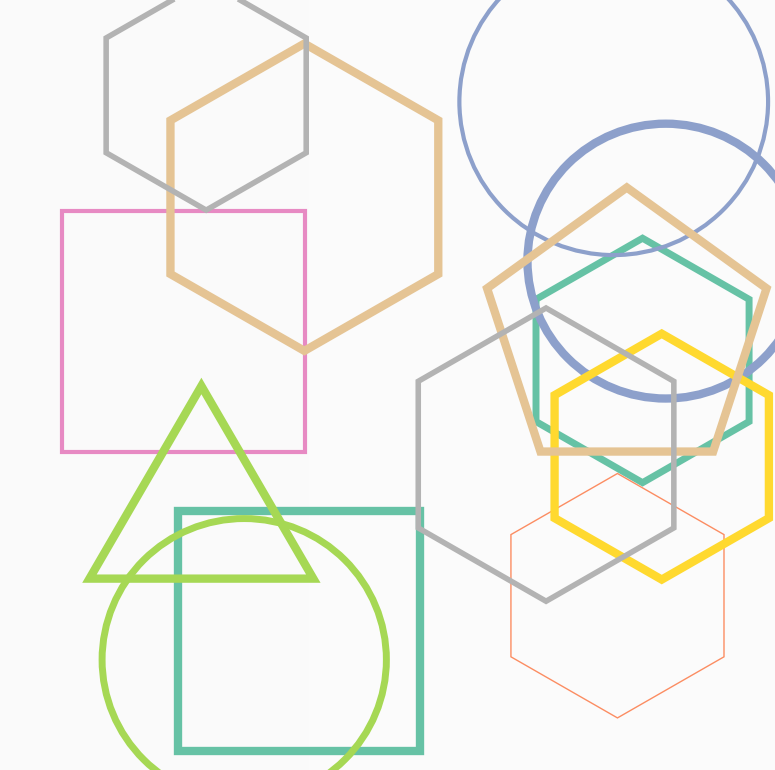[{"shape": "square", "thickness": 3, "radius": 0.78, "center": [0.386, 0.181]}, {"shape": "hexagon", "thickness": 2.5, "radius": 0.79, "center": [0.829, 0.532]}, {"shape": "hexagon", "thickness": 0.5, "radius": 0.79, "center": [0.797, 0.226]}, {"shape": "circle", "thickness": 1.5, "radius": 1.0, "center": [0.792, 0.868]}, {"shape": "circle", "thickness": 3, "radius": 0.89, "center": [0.859, 0.661]}, {"shape": "square", "thickness": 1.5, "radius": 0.78, "center": [0.237, 0.569]}, {"shape": "triangle", "thickness": 3, "radius": 0.83, "center": [0.26, 0.332]}, {"shape": "circle", "thickness": 2.5, "radius": 0.92, "center": [0.315, 0.143]}, {"shape": "hexagon", "thickness": 3, "radius": 0.8, "center": [0.854, 0.407]}, {"shape": "pentagon", "thickness": 3, "radius": 0.95, "center": [0.809, 0.567]}, {"shape": "hexagon", "thickness": 3, "radius": 1.0, "center": [0.393, 0.744]}, {"shape": "hexagon", "thickness": 2, "radius": 0.95, "center": [0.705, 0.41]}, {"shape": "hexagon", "thickness": 2, "radius": 0.75, "center": [0.266, 0.876]}]